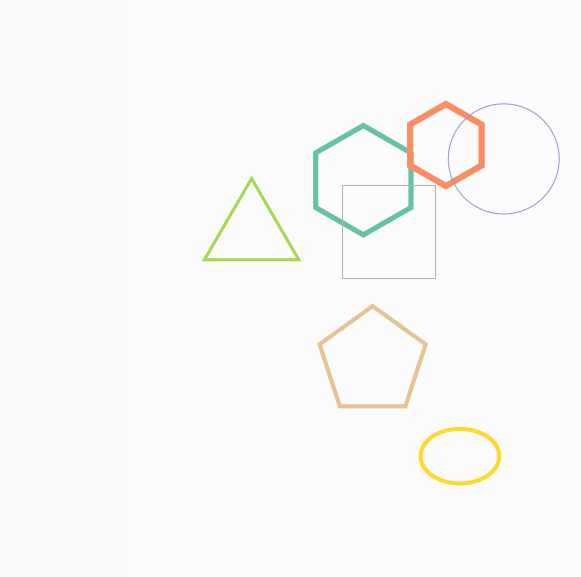[{"shape": "hexagon", "thickness": 2.5, "radius": 0.47, "center": [0.625, 0.687]}, {"shape": "hexagon", "thickness": 3, "radius": 0.35, "center": [0.767, 0.748]}, {"shape": "circle", "thickness": 0.5, "radius": 0.48, "center": [0.867, 0.724]}, {"shape": "triangle", "thickness": 1.5, "radius": 0.47, "center": [0.433, 0.596]}, {"shape": "oval", "thickness": 2, "radius": 0.34, "center": [0.791, 0.209]}, {"shape": "pentagon", "thickness": 2, "radius": 0.48, "center": [0.641, 0.373]}, {"shape": "square", "thickness": 0.5, "radius": 0.4, "center": [0.669, 0.598]}]